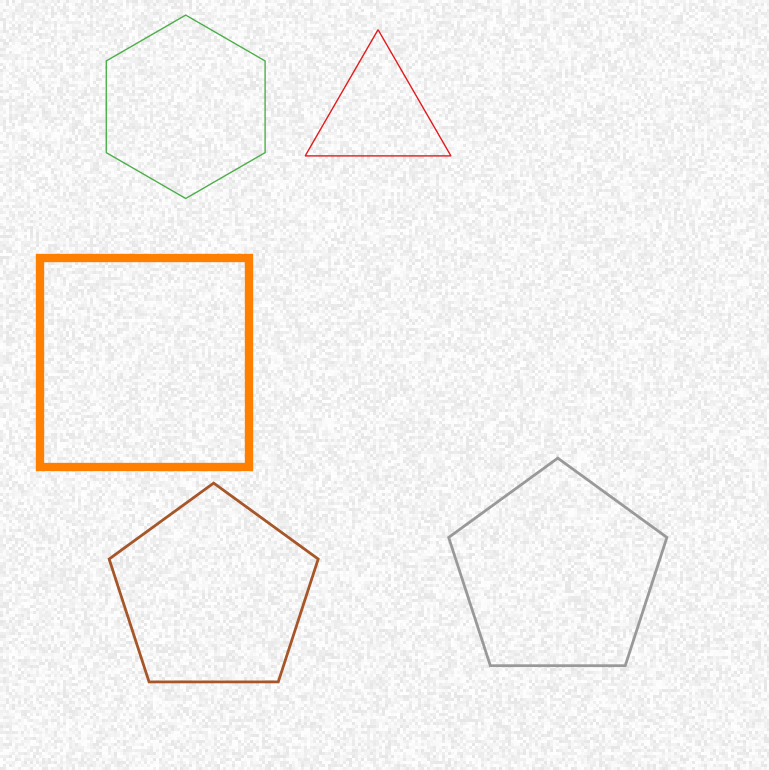[{"shape": "triangle", "thickness": 0.5, "radius": 0.55, "center": [0.491, 0.852]}, {"shape": "hexagon", "thickness": 0.5, "radius": 0.6, "center": [0.241, 0.861]}, {"shape": "square", "thickness": 3, "radius": 0.68, "center": [0.188, 0.529]}, {"shape": "pentagon", "thickness": 1, "radius": 0.71, "center": [0.277, 0.23]}, {"shape": "pentagon", "thickness": 1, "radius": 0.75, "center": [0.724, 0.256]}]